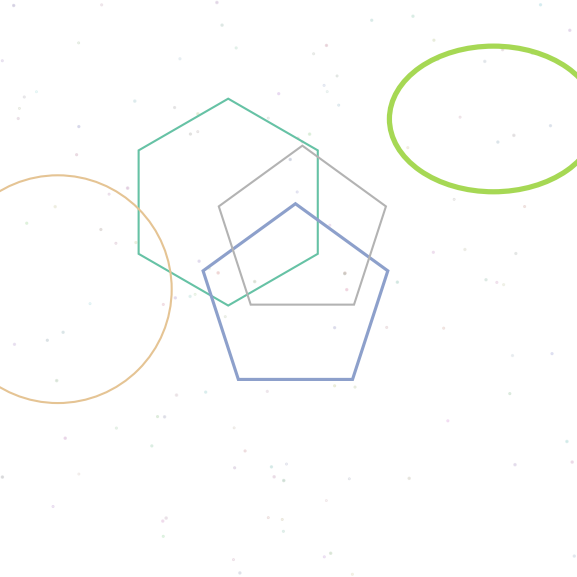[{"shape": "hexagon", "thickness": 1, "radius": 0.9, "center": [0.395, 0.649]}, {"shape": "pentagon", "thickness": 1.5, "radius": 0.84, "center": [0.512, 0.478]}, {"shape": "oval", "thickness": 2.5, "radius": 0.9, "center": [0.854, 0.793]}, {"shape": "circle", "thickness": 1, "radius": 0.99, "center": [0.1, 0.498]}, {"shape": "pentagon", "thickness": 1, "radius": 0.76, "center": [0.524, 0.595]}]